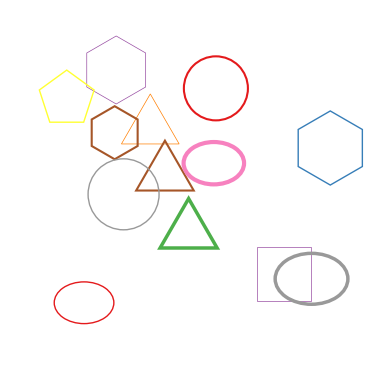[{"shape": "circle", "thickness": 1.5, "radius": 0.42, "center": [0.561, 0.771]}, {"shape": "oval", "thickness": 1, "radius": 0.39, "center": [0.218, 0.214]}, {"shape": "hexagon", "thickness": 1, "radius": 0.48, "center": [0.858, 0.616]}, {"shape": "triangle", "thickness": 2.5, "radius": 0.43, "center": [0.49, 0.399]}, {"shape": "square", "thickness": 0.5, "radius": 0.35, "center": [0.738, 0.289]}, {"shape": "hexagon", "thickness": 0.5, "radius": 0.44, "center": [0.302, 0.818]}, {"shape": "triangle", "thickness": 0.5, "radius": 0.43, "center": [0.39, 0.669]}, {"shape": "pentagon", "thickness": 1, "radius": 0.37, "center": [0.173, 0.743]}, {"shape": "triangle", "thickness": 1.5, "radius": 0.43, "center": [0.428, 0.548]}, {"shape": "hexagon", "thickness": 1.5, "radius": 0.34, "center": [0.298, 0.655]}, {"shape": "oval", "thickness": 3, "radius": 0.39, "center": [0.555, 0.576]}, {"shape": "circle", "thickness": 1, "radius": 0.46, "center": [0.321, 0.495]}, {"shape": "oval", "thickness": 2.5, "radius": 0.47, "center": [0.809, 0.276]}]